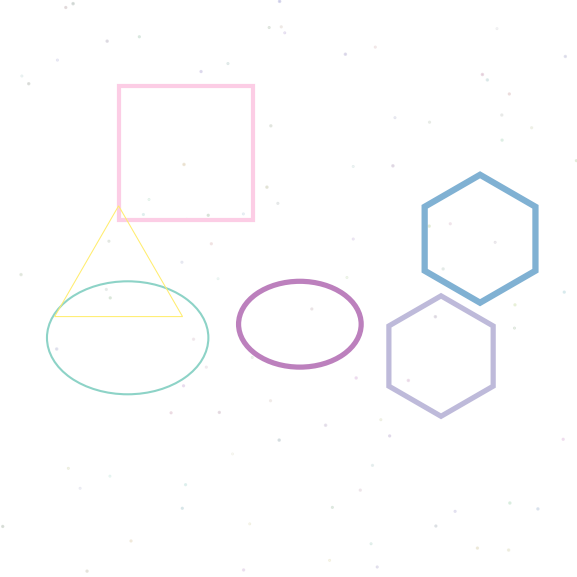[{"shape": "oval", "thickness": 1, "radius": 0.7, "center": [0.221, 0.414]}, {"shape": "hexagon", "thickness": 2.5, "radius": 0.52, "center": [0.764, 0.383]}, {"shape": "hexagon", "thickness": 3, "radius": 0.55, "center": [0.831, 0.586]}, {"shape": "square", "thickness": 2, "radius": 0.58, "center": [0.321, 0.734]}, {"shape": "oval", "thickness": 2.5, "radius": 0.53, "center": [0.519, 0.438]}, {"shape": "triangle", "thickness": 0.5, "radius": 0.64, "center": [0.205, 0.515]}]